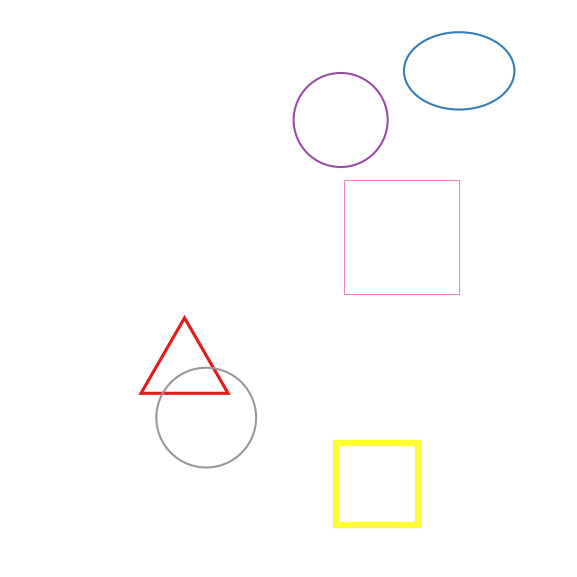[{"shape": "triangle", "thickness": 1.5, "radius": 0.44, "center": [0.32, 0.362]}, {"shape": "oval", "thickness": 1, "radius": 0.48, "center": [0.795, 0.876]}, {"shape": "circle", "thickness": 1, "radius": 0.41, "center": [0.59, 0.791]}, {"shape": "square", "thickness": 3, "radius": 0.36, "center": [0.653, 0.162]}, {"shape": "square", "thickness": 0.5, "radius": 0.5, "center": [0.695, 0.589]}, {"shape": "circle", "thickness": 1, "radius": 0.43, "center": [0.357, 0.276]}]